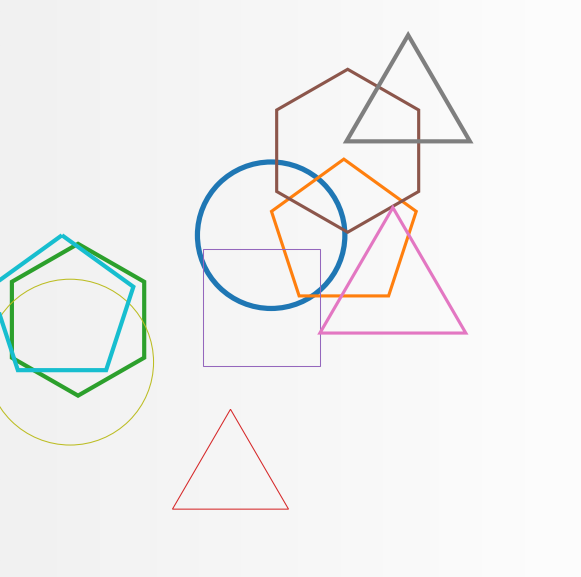[{"shape": "circle", "thickness": 2.5, "radius": 0.63, "center": [0.467, 0.592]}, {"shape": "pentagon", "thickness": 1.5, "radius": 0.65, "center": [0.592, 0.593]}, {"shape": "hexagon", "thickness": 2, "radius": 0.66, "center": [0.134, 0.445]}, {"shape": "triangle", "thickness": 0.5, "radius": 0.58, "center": [0.397, 0.175]}, {"shape": "square", "thickness": 0.5, "radius": 0.5, "center": [0.449, 0.467]}, {"shape": "hexagon", "thickness": 1.5, "radius": 0.71, "center": [0.598, 0.738]}, {"shape": "triangle", "thickness": 1.5, "radius": 0.72, "center": [0.676, 0.495]}, {"shape": "triangle", "thickness": 2, "radius": 0.61, "center": [0.702, 0.816]}, {"shape": "circle", "thickness": 0.5, "radius": 0.72, "center": [0.121, 0.372]}, {"shape": "pentagon", "thickness": 2, "radius": 0.65, "center": [0.107, 0.463]}]